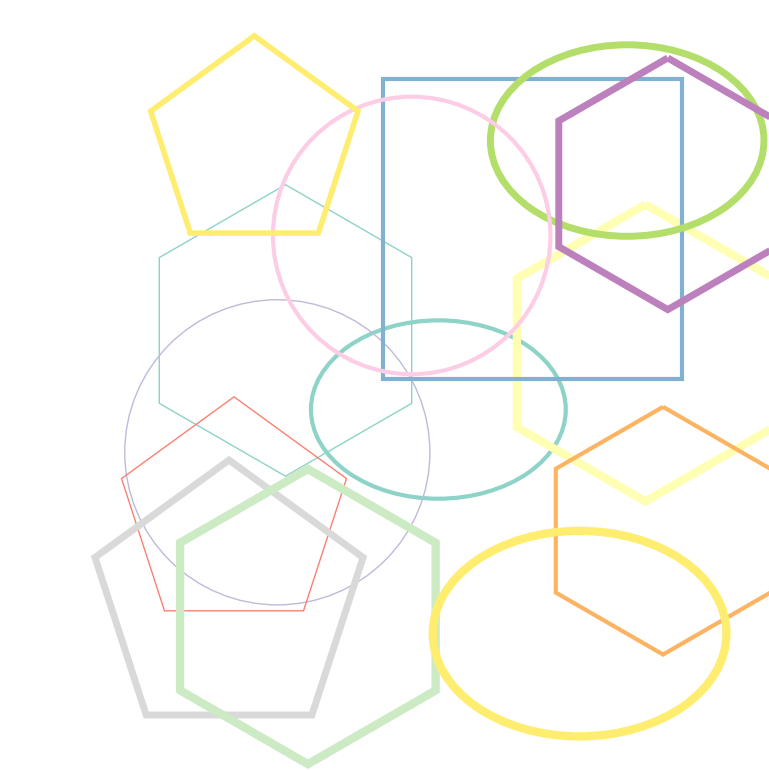[{"shape": "oval", "thickness": 1.5, "radius": 0.83, "center": [0.569, 0.468]}, {"shape": "hexagon", "thickness": 0.5, "radius": 0.95, "center": [0.371, 0.571]}, {"shape": "hexagon", "thickness": 3, "radius": 0.96, "center": [0.838, 0.542]}, {"shape": "circle", "thickness": 0.5, "radius": 0.99, "center": [0.36, 0.413]}, {"shape": "pentagon", "thickness": 0.5, "radius": 0.77, "center": [0.304, 0.331]}, {"shape": "square", "thickness": 1.5, "radius": 0.97, "center": [0.692, 0.703]}, {"shape": "hexagon", "thickness": 1.5, "radius": 0.8, "center": [0.861, 0.311]}, {"shape": "oval", "thickness": 2.5, "radius": 0.89, "center": [0.815, 0.817]}, {"shape": "circle", "thickness": 1.5, "radius": 0.9, "center": [0.535, 0.694]}, {"shape": "pentagon", "thickness": 2.5, "radius": 0.92, "center": [0.297, 0.219]}, {"shape": "hexagon", "thickness": 2.5, "radius": 0.82, "center": [0.867, 0.761]}, {"shape": "hexagon", "thickness": 3, "radius": 0.96, "center": [0.4, 0.199]}, {"shape": "pentagon", "thickness": 2, "radius": 0.71, "center": [0.33, 0.812]}, {"shape": "oval", "thickness": 3, "radius": 0.95, "center": [0.753, 0.177]}]